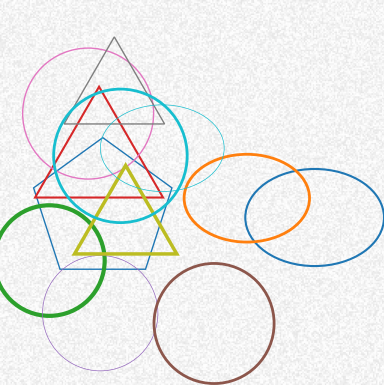[{"shape": "oval", "thickness": 1.5, "radius": 0.9, "center": [0.817, 0.435]}, {"shape": "pentagon", "thickness": 1, "radius": 0.94, "center": [0.267, 0.454]}, {"shape": "oval", "thickness": 2, "radius": 0.81, "center": [0.641, 0.485]}, {"shape": "circle", "thickness": 3, "radius": 0.72, "center": [0.128, 0.323]}, {"shape": "triangle", "thickness": 1.5, "radius": 0.96, "center": [0.257, 0.583]}, {"shape": "circle", "thickness": 0.5, "radius": 0.75, "center": [0.26, 0.187]}, {"shape": "circle", "thickness": 2, "radius": 0.78, "center": [0.556, 0.16]}, {"shape": "circle", "thickness": 1, "radius": 0.85, "center": [0.229, 0.705]}, {"shape": "triangle", "thickness": 1, "radius": 0.75, "center": [0.297, 0.753]}, {"shape": "triangle", "thickness": 2.5, "radius": 0.77, "center": [0.326, 0.417]}, {"shape": "oval", "thickness": 0.5, "radius": 0.8, "center": [0.421, 0.615]}, {"shape": "circle", "thickness": 2, "radius": 0.87, "center": [0.313, 0.595]}]